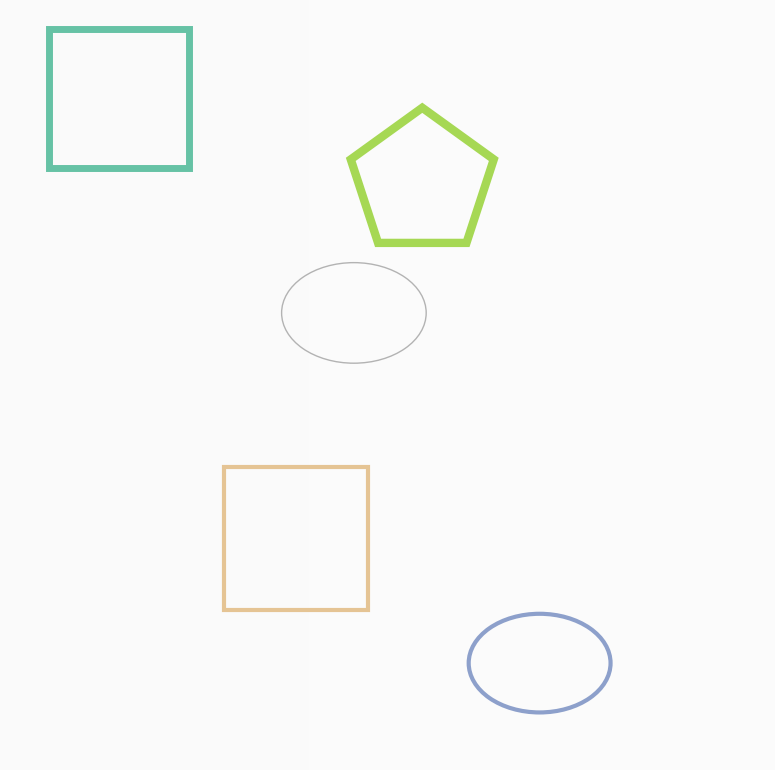[{"shape": "square", "thickness": 2.5, "radius": 0.45, "center": [0.154, 0.872]}, {"shape": "oval", "thickness": 1.5, "radius": 0.46, "center": [0.696, 0.139]}, {"shape": "pentagon", "thickness": 3, "radius": 0.49, "center": [0.545, 0.763]}, {"shape": "square", "thickness": 1.5, "radius": 0.47, "center": [0.382, 0.3]}, {"shape": "oval", "thickness": 0.5, "radius": 0.47, "center": [0.457, 0.594]}]